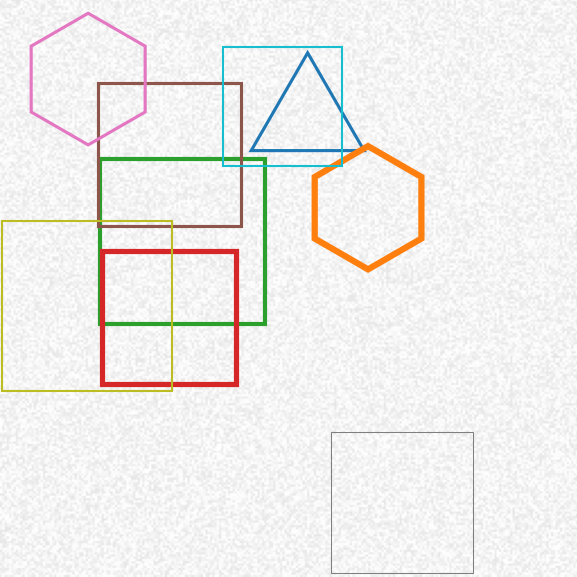[{"shape": "triangle", "thickness": 1.5, "radius": 0.56, "center": [0.533, 0.795]}, {"shape": "hexagon", "thickness": 3, "radius": 0.53, "center": [0.637, 0.639]}, {"shape": "square", "thickness": 2, "radius": 0.72, "center": [0.316, 0.581]}, {"shape": "square", "thickness": 2.5, "radius": 0.58, "center": [0.292, 0.449]}, {"shape": "square", "thickness": 1.5, "radius": 0.62, "center": [0.293, 0.732]}, {"shape": "hexagon", "thickness": 1.5, "radius": 0.57, "center": [0.153, 0.862]}, {"shape": "square", "thickness": 0.5, "radius": 0.61, "center": [0.696, 0.129]}, {"shape": "square", "thickness": 1, "radius": 0.73, "center": [0.151, 0.469]}, {"shape": "square", "thickness": 1, "radius": 0.52, "center": [0.49, 0.815]}]